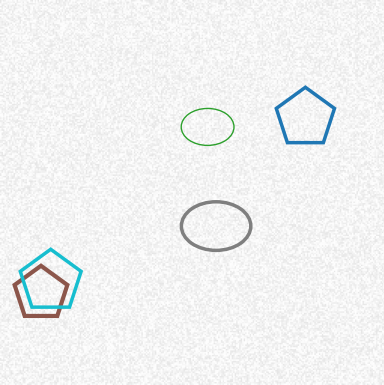[{"shape": "pentagon", "thickness": 2.5, "radius": 0.4, "center": [0.793, 0.694]}, {"shape": "oval", "thickness": 1, "radius": 0.34, "center": [0.539, 0.67]}, {"shape": "pentagon", "thickness": 3, "radius": 0.36, "center": [0.106, 0.238]}, {"shape": "oval", "thickness": 2.5, "radius": 0.45, "center": [0.561, 0.413]}, {"shape": "pentagon", "thickness": 2.5, "radius": 0.42, "center": [0.132, 0.269]}]